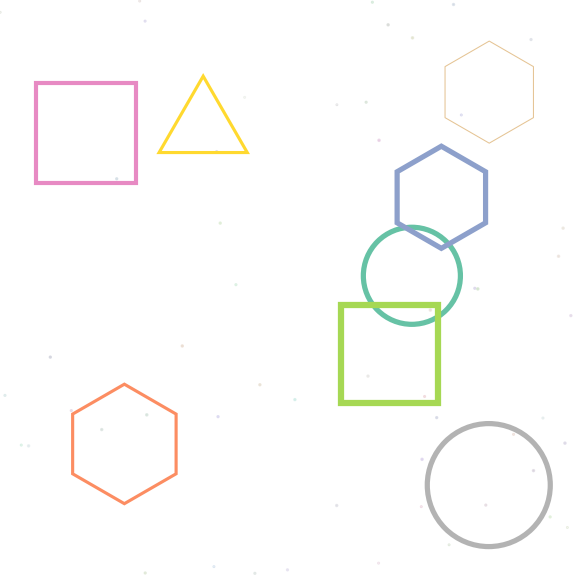[{"shape": "circle", "thickness": 2.5, "radius": 0.42, "center": [0.713, 0.522]}, {"shape": "hexagon", "thickness": 1.5, "radius": 0.52, "center": [0.215, 0.23]}, {"shape": "hexagon", "thickness": 2.5, "radius": 0.44, "center": [0.764, 0.658]}, {"shape": "square", "thickness": 2, "radius": 0.43, "center": [0.15, 0.769]}, {"shape": "square", "thickness": 3, "radius": 0.42, "center": [0.674, 0.386]}, {"shape": "triangle", "thickness": 1.5, "radius": 0.44, "center": [0.352, 0.779]}, {"shape": "hexagon", "thickness": 0.5, "radius": 0.44, "center": [0.847, 0.84]}, {"shape": "circle", "thickness": 2.5, "radius": 0.53, "center": [0.846, 0.159]}]